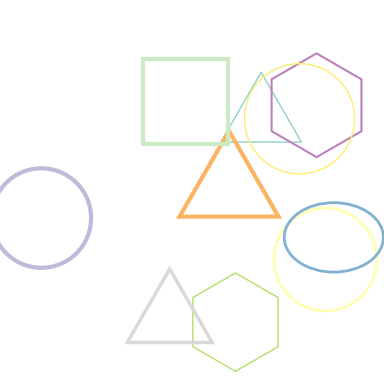[{"shape": "triangle", "thickness": 1, "radius": 0.6, "center": [0.678, 0.691]}, {"shape": "circle", "thickness": 2, "radius": 0.67, "center": [0.845, 0.326]}, {"shape": "circle", "thickness": 3, "radius": 0.65, "center": [0.107, 0.434]}, {"shape": "oval", "thickness": 2, "radius": 0.64, "center": [0.867, 0.383]}, {"shape": "triangle", "thickness": 3, "radius": 0.74, "center": [0.595, 0.511]}, {"shape": "hexagon", "thickness": 1, "radius": 0.64, "center": [0.612, 0.163]}, {"shape": "triangle", "thickness": 2.5, "radius": 0.64, "center": [0.441, 0.174]}, {"shape": "hexagon", "thickness": 1.5, "radius": 0.67, "center": [0.822, 0.727]}, {"shape": "square", "thickness": 3, "radius": 0.55, "center": [0.482, 0.736]}, {"shape": "circle", "thickness": 1, "radius": 0.72, "center": [0.778, 0.692]}]